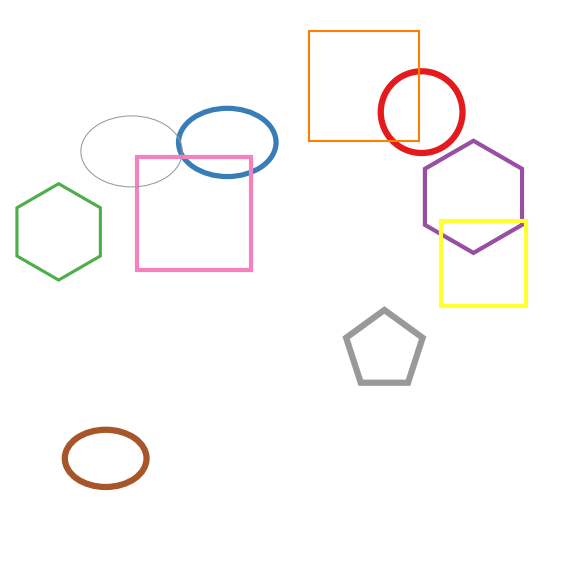[{"shape": "circle", "thickness": 3, "radius": 0.35, "center": [0.73, 0.805]}, {"shape": "oval", "thickness": 2.5, "radius": 0.42, "center": [0.394, 0.752]}, {"shape": "hexagon", "thickness": 1.5, "radius": 0.42, "center": [0.102, 0.598]}, {"shape": "hexagon", "thickness": 2, "radius": 0.49, "center": [0.82, 0.658]}, {"shape": "square", "thickness": 1, "radius": 0.48, "center": [0.63, 0.85]}, {"shape": "square", "thickness": 2, "radius": 0.37, "center": [0.837, 0.543]}, {"shape": "oval", "thickness": 3, "radius": 0.35, "center": [0.183, 0.205]}, {"shape": "square", "thickness": 2, "radius": 0.49, "center": [0.335, 0.63]}, {"shape": "oval", "thickness": 0.5, "radius": 0.44, "center": [0.228, 0.737]}, {"shape": "pentagon", "thickness": 3, "radius": 0.35, "center": [0.666, 0.393]}]